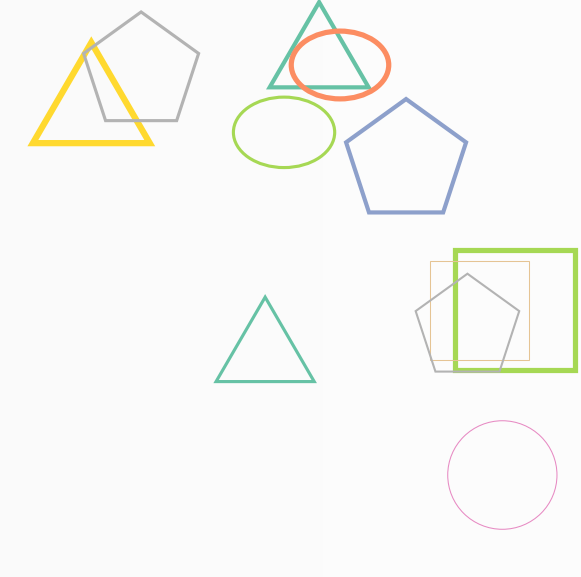[{"shape": "triangle", "thickness": 1.5, "radius": 0.49, "center": [0.456, 0.387]}, {"shape": "triangle", "thickness": 2, "radius": 0.49, "center": [0.549, 0.897]}, {"shape": "oval", "thickness": 2.5, "radius": 0.42, "center": [0.585, 0.887]}, {"shape": "pentagon", "thickness": 2, "radius": 0.54, "center": [0.699, 0.719]}, {"shape": "circle", "thickness": 0.5, "radius": 0.47, "center": [0.864, 0.177]}, {"shape": "square", "thickness": 2.5, "radius": 0.52, "center": [0.886, 0.463]}, {"shape": "oval", "thickness": 1.5, "radius": 0.44, "center": [0.489, 0.77]}, {"shape": "triangle", "thickness": 3, "radius": 0.58, "center": [0.157, 0.809]}, {"shape": "square", "thickness": 0.5, "radius": 0.43, "center": [0.824, 0.461]}, {"shape": "pentagon", "thickness": 1, "radius": 0.47, "center": [0.804, 0.431]}, {"shape": "pentagon", "thickness": 1.5, "radius": 0.52, "center": [0.243, 0.874]}]